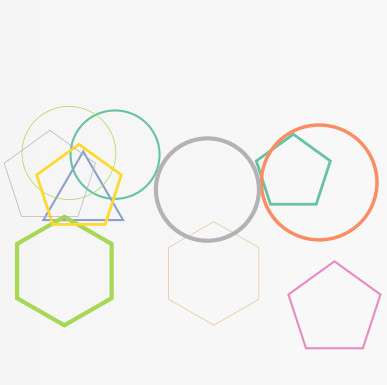[{"shape": "pentagon", "thickness": 2, "radius": 0.5, "center": [0.757, 0.551]}, {"shape": "circle", "thickness": 1.5, "radius": 0.57, "center": [0.297, 0.598]}, {"shape": "circle", "thickness": 2.5, "radius": 0.75, "center": [0.824, 0.526]}, {"shape": "triangle", "thickness": 1.5, "radius": 0.59, "center": [0.215, 0.488]}, {"shape": "pentagon", "thickness": 1.5, "radius": 0.62, "center": [0.863, 0.196]}, {"shape": "hexagon", "thickness": 3, "radius": 0.7, "center": [0.166, 0.296]}, {"shape": "circle", "thickness": 0.5, "radius": 0.61, "center": [0.178, 0.603]}, {"shape": "pentagon", "thickness": 2, "radius": 0.57, "center": [0.204, 0.51]}, {"shape": "hexagon", "thickness": 0.5, "radius": 0.67, "center": [0.552, 0.29]}, {"shape": "circle", "thickness": 3, "radius": 0.66, "center": [0.535, 0.508]}, {"shape": "pentagon", "thickness": 0.5, "radius": 0.62, "center": [0.129, 0.538]}]